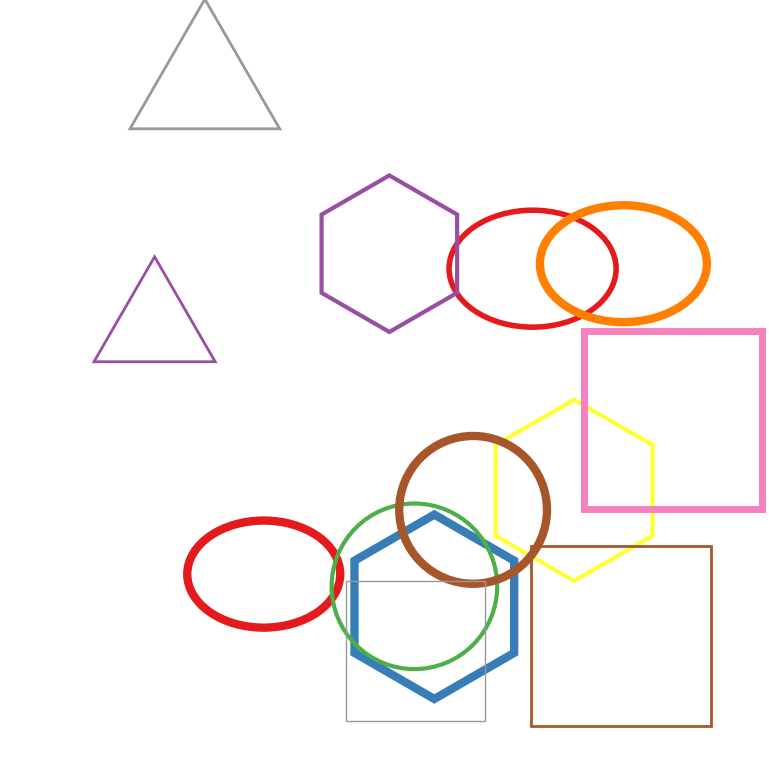[{"shape": "oval", "thickness": 2, "radius": 0.54, "center": [0.692, 0.651]}, {"shape": "oval", "thickness": 3, "radius": 0.5, "center": [0.343, 0.254]}, {"shape": "hexagon", "thickness": 3, "radius": 0.6, "center": [0.564, 0.212]}, {"shape": "circle", "thickness": 1.5, "radius": 0.54, "center": [0.538, 0.239]}, {"shape": "hexagon", "thickness": 1.5, "radius": 0.51, "center": [0.506, 0.671]}, {"shape": "triangle", "thickness": 1, "radius": 0.45, "center": [0.201, 0.576]}, {"shape": "oval", "thickness": 3, "radius": 0.54, "center": [0.81, 0.658]}, {"shape": "hexagon", "thickness": 1.5, "radius": 0.59, "center": [0.746, 0.363]}, {"shape": "square", "thickness": 1, "radius": 0.58, "center": [0.806, 0.174]}, {"shape": "circle", "thickness": 3, "radius": 0.48, "center": [0.614, 0.338]}, {"shape": "square", "thickness": 2.5, "radius": 0.58, "center": [0.875, 0.454]}, {"shape": "triangle", "thickness": 1, "radius": 0.56, "center": [0.266, 0.889]}, {"shape": "square", "thickness": 0.5, "radius": 0.45, "center": [0.54, 0.155]}]